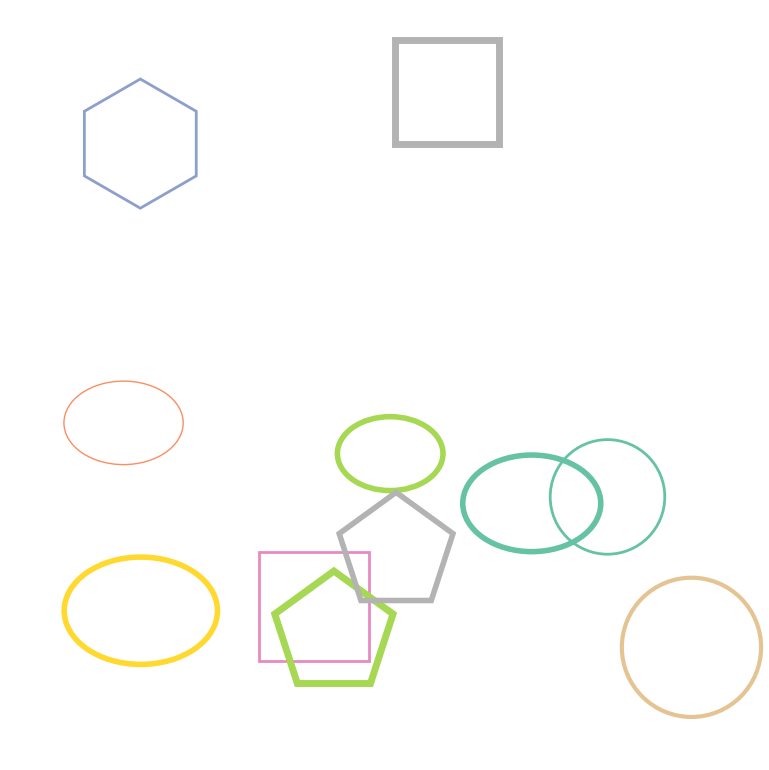[{"shape": "circle", "thickness": 1, "radius": 0.37, "center": [0.789, 0.355]}, {"shape": "oval", "thickness": 2, "radius": 0.45, "center": [0.691, 0.346]}, {"shape": "oval", "thickness": 0.5, "radius": 0.39, "center": [0.16, 0.451]}, {"shape": "hexagon", "thickness": 1, "radius": 0.42, "center": [0.182, 0.814]}, {"shape": "square", "thickness": 1, "radius": 0.35, "center": [0.408, 0.213]}, {"shape": "pentagon", "thickness": 2.5, "radius": 0.4, "center": [0.434, 0.178]}, {"shape": "oval", "thickness": 2, "radius": 0.34, "center": [0.507, 0.411]}, {"shape": "oval", "thickness": 2, "radius": 0.5, "center": [0.183, 0.207]}, {"shape": "circle", "thickness": 1.5, "radius": 0.45, "center": [0.898, 0.159]}, {"shape": "square", "thickness": 2.5, "radius": 0.34, "center": [0.58, 0.88]}, {"shape": "pentagon", "thickness": 2, "radius": 0.39, "center": [0.514, 0.283]}]